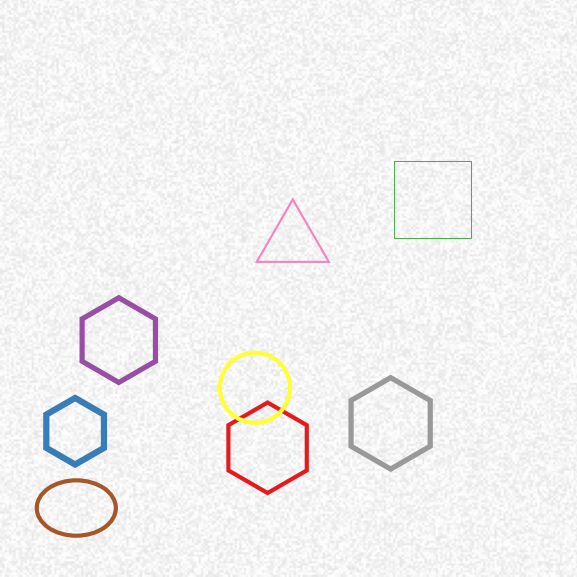[{"shape": "hexagon", "thickness": 2, "radius": 0.39, "center": [0.463, 0.224]}, {"shape": "hexagon", "thickness": 3, "radius": 0.29, "center": [0.13, 0.252]}, {"shape": "square", "thickness": 0.5, "radius": 0.33, "center": [0.749, 0.654]}, {"shape": "hexagon", "thickness": 2.5, "radius": 0.37, "center": [0.206, 0.41]}, {"shape": "circle", "thickness": 2, "radius": 0.3, "center": [0.441, 0.328]}, {"shape": "oval", "thickness": 2, "radius": 0.34, "center": [0.132, 0.119]}, {"shape": "triangle", "thickness": 1, "radius": 0.36, "center": [0.507, 0.582]}, {"shape": "hexagon", "thickness": 2.5, "radius": 0.4, "center": [0.676, 0.266]}]